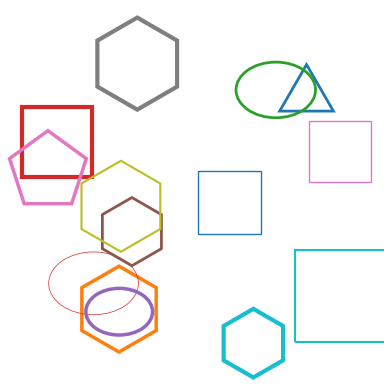[{"shape": "triangle", "thickness": 2, "radius": 0.4, "center": [0.796, 0.752]}, {"shape": "square", "thickness": 1, "radius": 0.41, "center": [0.595, 0.474]}, {"shape": "hexagon", "thickness": 2.5, "radius": 0.56, "center": [0.309, 0.197]}, {"shape": "oval", "thickness": 2, "radius": 0.52, "center": [0.716, 0.766]}, {"shape": "oval", "thickness": 0.5, "radius": 0.58, "center": [0.243, 0.264]}, {"shape": "square", "thickness": 3, "radius": 0.45, "center": [0.148, 0.631]}, {"shape": "oval", "thickness": 2.5, "radius": 0.43, "center": [0.31, 0.19]}, {"shape": "hexagon", "thickness": 2, "radius": 0.44, "center": [0.343, 0.398]}, {"shape": "pentagon", "thickness": 2.5, "radius": 0.52, "center": [0.124, 0.556]}, {"shape": "square", "thickness": 1, "radius": 0.4, "center": [0.882, 0.606]}, {"shape": "hexagon", "thickness": 3, "radius": 0.6, "center": [0.356, 0.835]}, {"shape": "hexagon", "thickness": 1.5, "radius": 0.59, "center": [0.314, 0.464]}, {"shape": "hexagon", "thickness": 3, "radius": 0.45, "center": [0.658, 0.109]}, {"shape": "square", "thickness": 1.5, "radius": 0.6, "center": [0.885, 0.23]}]